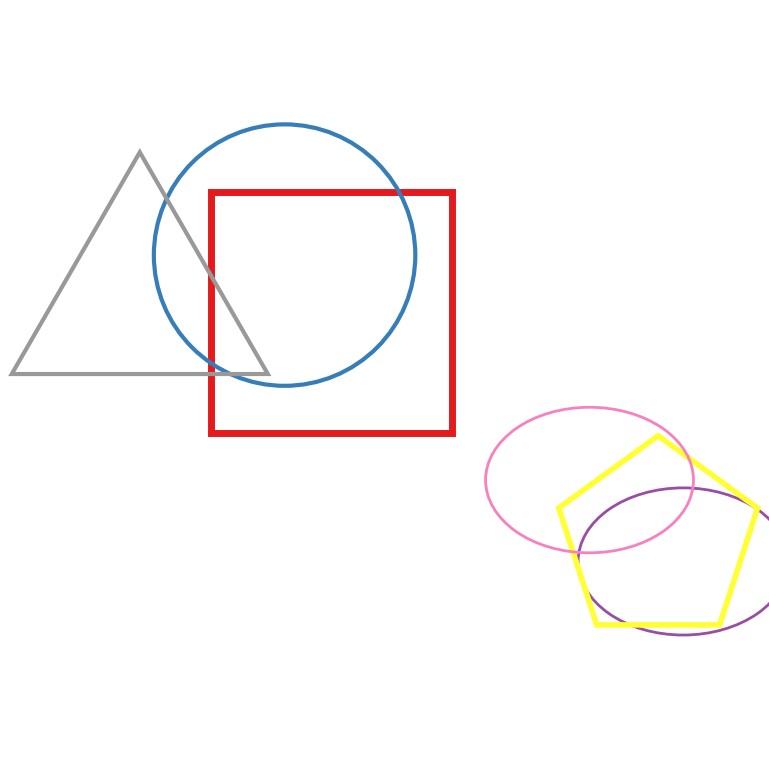[{"shape": "square", "thickness": 2.5, "radius": 0.78, "center": [0.431, 0.594]}, {"shape": "circle", "thickness": 1.5, "radius": 0.85, "center": [0.37, 0.669]}, {"shape": "oval", "thickness": 1, "radius": 0.68, "center": [0.887, 0.271]}, {"shape": "pentagon", "thickness": 2, "radius": 0.68, "center": [0.855, 0.298]}, {"shape": "oval", "thickness": 1, "radius": 0.68, "center": [0.766, 0.377]}, {"shape": "triangle", "thickness": 1.5, "radius": 0.96, "center": [0.182, 0.61]}]